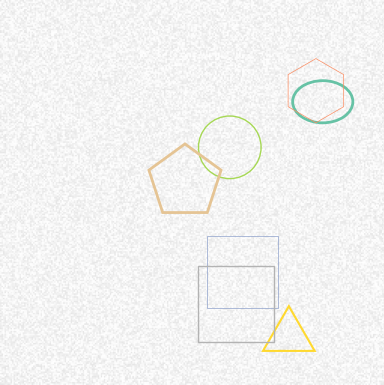[{"shape": "oval", "thickness": 2, "radius": 0.39, "center": [0.838, 0.736]}, {"shape": "hexagon", "thickness": 0.5, "radius": 0.42, "center": [0.821, 0.765]}, {"shape": "square", "thickness": 0.5, "radius": 0.47, "center": [0.63, 0.293]}, {"shape": "circle", "thickness": 1, "radius": 0.41, "center": [0.597, 0.617]}, {"shape": "triangle", "thickness": 1.5, "radius": 0.39, "center": [0.75, 0.127]}, {"shape": "pentagon", "thickness": 2, "radius": 0.49, "center": [0.48, 0.528]}, {"shape": "square", "thickness": 1, "radius": 0.49, "center": [0.614, 0.211]}]